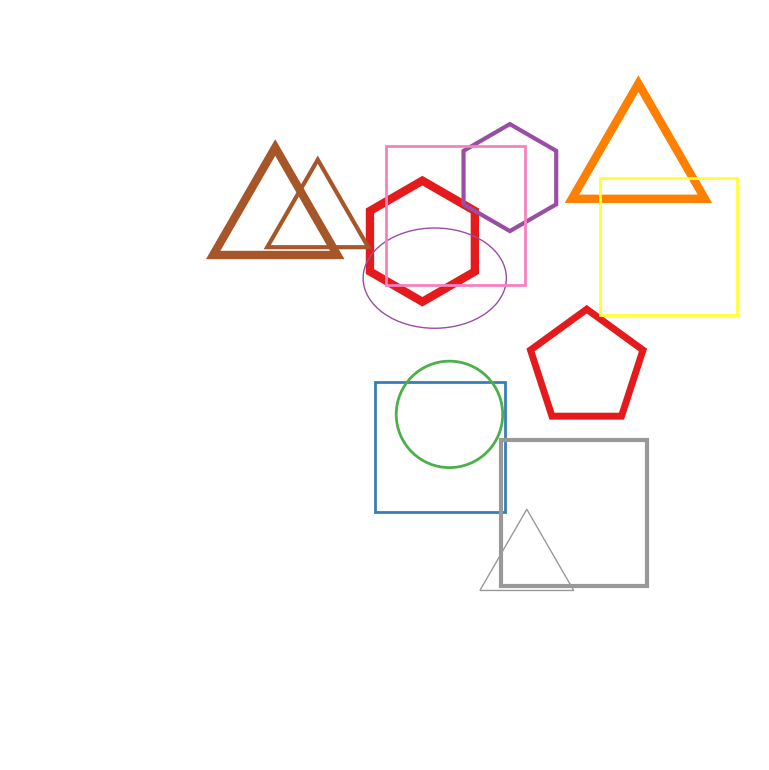[{"shape": "hexagon", "thickness": 3, "radius": 0.39, "center": [0.549, 0.687]}, {"shape": "pentagon", "thickness": 2.5, "radius": 0.38, "center": [0.762, 0.522]}, {"shape": "square", "thickness": 1, "radius": 0.42, "center": [0.571, 0.419]}, {"shape": "circle", "thickness": 1, "radius": 0.35, "center": [0.584, 0.462]}, {"shape": "oval", "thickness": 0.5, "radius": 0.47, "center": [0.565, 0.639]}, {"shape": "hexagon", "thickness": 1.5, "radius": 0.35, "center": [0.662, 0.769]}, {"shape": "triangle", "thickness": 3, "radius": 0.5, "center": [0.829, 0.792]}, {"shape": "square", "thickness": 1, "radius": 0.45, "center": [0.868, 0.68]}, {"shape": "triangle", "thickness": 3, "radius": 0.47, "center": [0.357, 0.715]}, {"shape": "triangle", "thickness": 1.5, "radius": 0.38, "center": [0.413, 0.717]}, {"shape": "square", "thickness": 1, "radius": 0.45, "center": [0.592, 0.72]}, {"shape": "square", "thickness": 1.5, "radius": 0.47, "center": [0.746, 0.334]}, {"shape": "triangle", "thickness": 0.5, "radius": 0.35, "center": [0.684, 0.268]}]